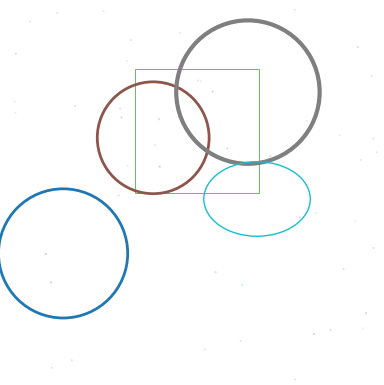[{"shape": "circle", "thickness": 2, "radius": 0.84, "center": [0.164, 0.342]}, {"shape": "square", "thickness": 0.5, "radius": 0.81, "center": [0.511, 0.66]}, {"shape": "circle", "thickness": 2, "radius": 0.73, "center": [0.398, 0.642]}, {"shape": "circle", "thickness": 3, "radius": 0.93, "center": [0.644, 0.761]}, {"shape": "oval", "thickness": 1, "radius": 0.69, "center": [0.668, 0.483]}]